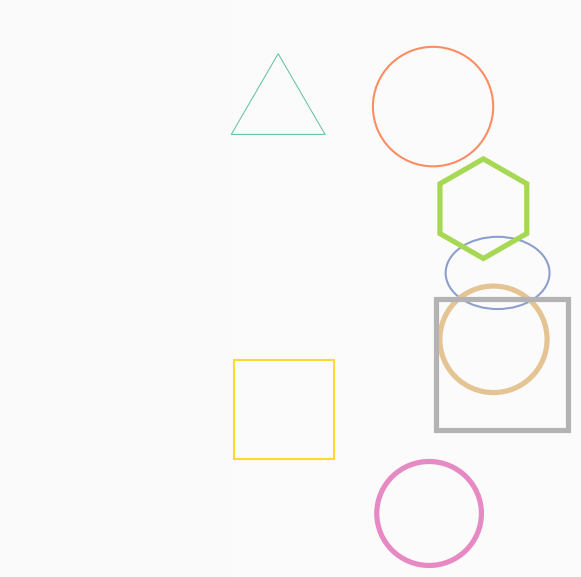[{"shape": "triangle", "thickness": 0.5, "radius": 0.47, "center": [0.479, 0.813]}, {"shape": "circle", "thickness": 1, "radius": 0.52, "center": [0.745, 0.815]}, {"shape": "oval", "thickness": 1, "radius": 0.45, "center": [0.856, 0.527]}, {"shape": "circle", "thickness": 2.5, "radius": 0.45, "center": [0.738, 0.11]}, {"shape": "hexagon", "thickness": 2.5, "radius": 0.43, "center": [0.832, 0.638]}, {"shape": "square", "thickness": 1, "radius": 0.43, "center": [0.488, 0.289]}, {"shape": "circle", "thickness": 2.5, "radius": 0.46, "center": [0.849, 0.412]}, {"shape": "square", "thickness": 2.5, "radius": 0.57, "center": [0.863, 0.367]}]